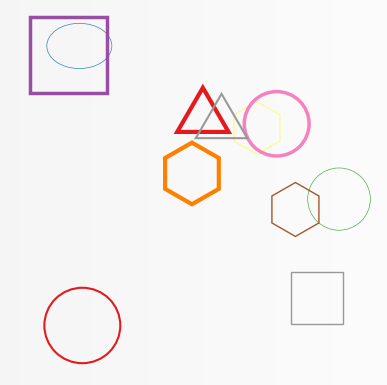[{"shape": "circle", "thickness": 1.5, "radius": 0.49, "center": [0.212, 0.155]}, {"shape": "triangle", "thickness": 3, "radius": 0.38, "center": [0.524, 0.696]}, {"shape": "oval", "thickness": 0.5, "radius": 0.42, "center": [0.205, 0.881]}, {"shape": "circle", "thickness": 0.5, "radius": 0.4, "center": [0.875, 0.483]}, {"shape": "square", "thickness": 2.5, "radius": 0.49, "center": [0.177, 0.857]}, {"shape": "hexagon", "thickness": 3, "radius": 0.4, "center": [0.495, 0.55]}, {"shape": "hexagon", "thickness": 0.5, "radius": 0.34, "center": [0.663, 0.668]}, {"shape": "hexagon", "thickness": 1, "radius": 0.35, "center": [0.762, 0.456]}, {"shape": "circle", "thickness": 2.5, "radius": 0.42, "center": [0.714, 0.678]}, {"shape": "triangle", "thickness": 1.5, "radius": 0.38, "center": [0.572, 0.68]}, {"shape": "square", "thickness": 1, "radius": 0.34, "center": [0.818, 0.226]}]